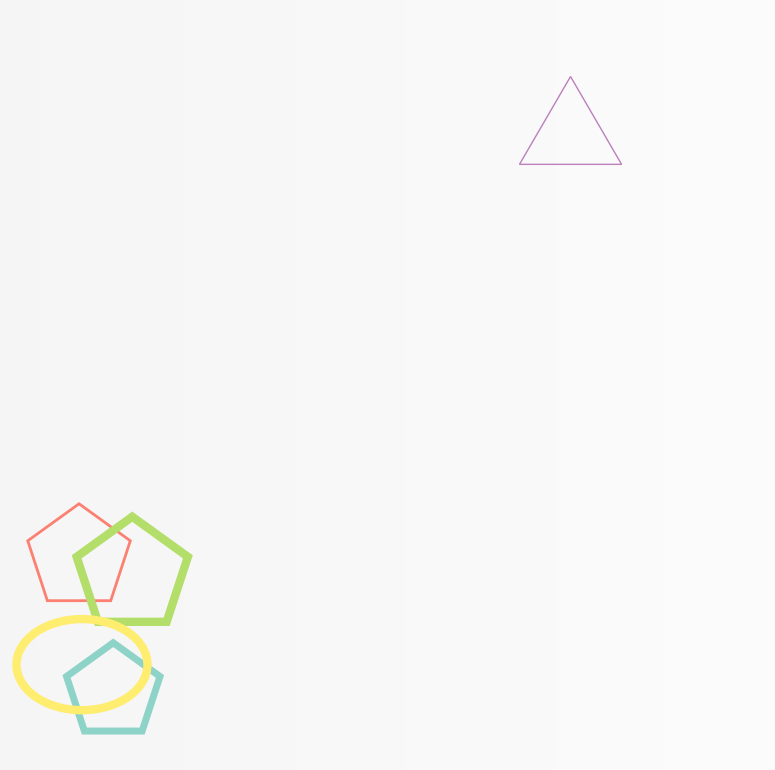[{"shape": "pentagon", "thickness": 2.5, "radius": 0.32, "center": [0.146, 0.102]}, {"shape": "pentagon", "thickness": 1, "radius": 0.35, "center": [0.102, 0.276]}, {"shape": "pentagon", "thickness": 3, "radius": 0.38, "center": [0.171, 0.253]}, {"shape": "triangle", "thickness": 0.5, "radius": 0.38, "center": [0.736, 0.825]}, {"shape": "oval", "thickness": 3, "radius": 0.42, "center": [0.106, 0.137]}]